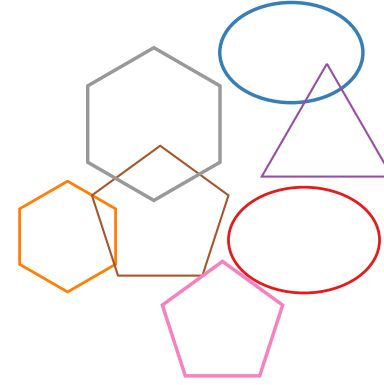[{"shape": "oval", "thickness": 2, "radius": 0.98, "center": [0.79, 0.376]}, {"shape": "oval", "thickness": 2.5, "radius": 0.93, "center": [0.757, 0.863]}, {"shape": "triangle", "thickness": 1.5, "radius": 0.98, "center": [0.849, 0.639]}, {"shape": "hexagon", "thickness": 2, "radius": 0.72, "center": [0.176, 0.386]}, {"shape": "pentagon", "thickness": 1.5, "radius": 0.93, "center": [0.416, 0.435]}, {"shape": "pentagon", "thickness": 2.5, "radius": 0.82, "center": [0.578, 0.157]}, {"shape": "hexagon", "thickness": 2.5, "radius": 0.99, "center": [0.4, 0.678]}]